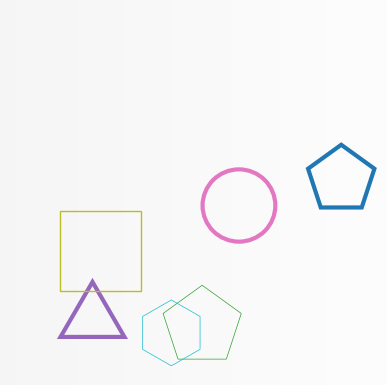[{"shape": "pentagon", "thickness": 3, "radius": 0.45, "center": [0.881, 0.534]}, {"shape": "pentagon", "thickness": 0.5, "radius": 0.53, "center": [0.522, 0.153]}, {"shape": "triangle", "thickness": 3, "radius": 0.48, "center": [0.239, 0.172]}, {"shape": "circle", "thickness": 3, "radius": 0.47, "center": [0.617, 0.466]}, {"shape": "square", "thickness": 1, "radius": 0.52, "center": [0.259, 0.349]}, {"shape": "hexagon", "thickness": 0.5, "radius": 0.43, "center": [0.442, 0.135]}]